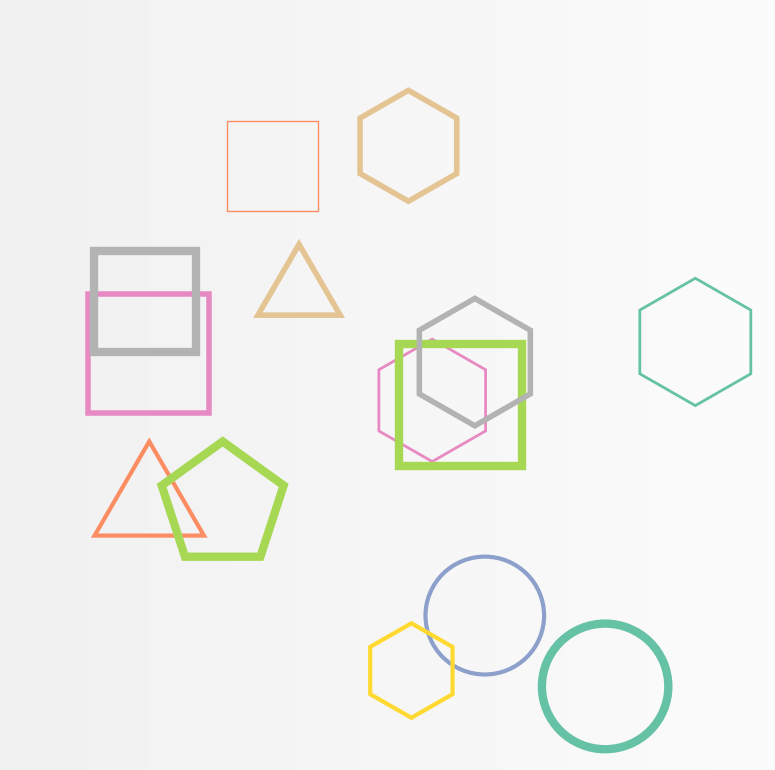[{"shape": "hexagon", "thickness": 1, "radius": 0.41, "center": [0.897, 0.556]}, {"shape": "circle", "thickness": 3, "radius": 0.41, "center": [0.781, 0.109]}, {"shape": "triangle", "thickness": 1.5, "radius": 0.41, "center": [0.193, 0.345]}, {"shape": "square", "thickness": 0.5, "radius": 0.29, "center": [0.352, 0.785]}, {"shape": "circle", "thickness": 1.5, "radius": 0.38, "center": [0.626, 0.201]}, {"shape": "hexagon", "thickness": 1, "radius": 0.4, "center": [0.558, 0.48]}, {"shape": "square", "thickness": 2, "radius": 0.39, "center": [0.192, 0.541]}, {"shape": "square", "thickness": 3, "radius": 0.4, "center": [0.594, 0.474]}, {"shape": "pentagon", "thickness": 3, "radius": 0.41, "center": [0.287, 0.344]}, {"shape": "hexagon", "thickness": 1.5, "radius": 0.31, "center": [0.531, 0.129]}, {"shape": "hexagon", "thickness": 2, "radius": 0.36, "center": [0.527, 0.811]}, {"shape": "triangle", "thickness": 2, "radius": 0.31, "center": [0.386, 0.621]}, {"shape": "square", "thickness": 3, "radius": 0.33, "center": [0.187, 0.609]}, {"shape": "hexagon", "thickness": 2, "radius": 0.41, "center": [0.613, 0.53]}]